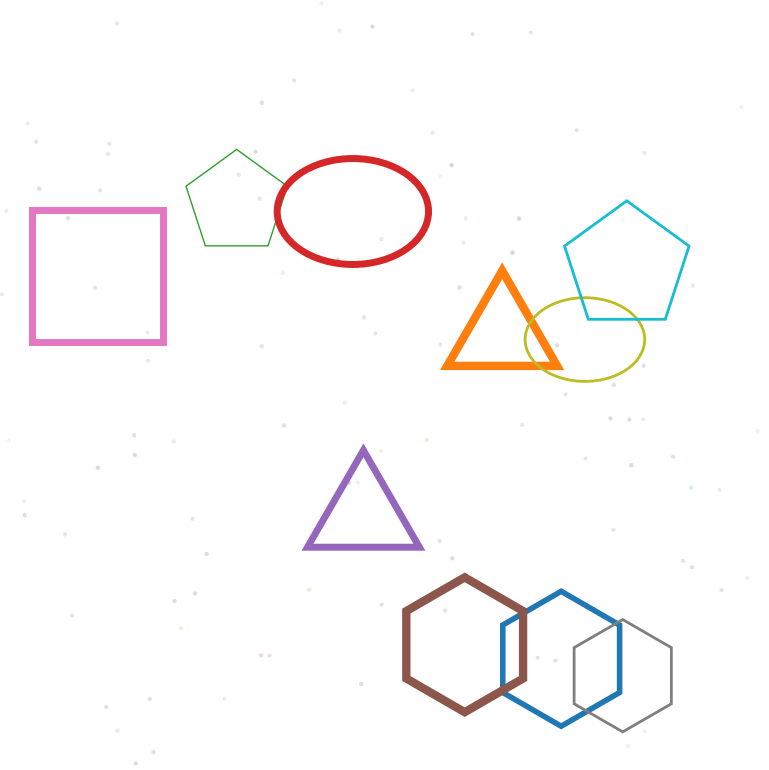[{"shape": "hexagon", "thickness": 2, "radius": 0.44, "center": [0.729, 0.144]}, {"shape": "triangle", "thickness": 3, "radius": 0.41, "center": [0.652, 0.566]}, {"shape": "pentagon", "thickness": 0.5, "radius": 0.35, "center": [0.307, 0.737]}, {"shape": "oval", "thickness": 2.5, "radius": 0.49, "center": [0.458, 0.725]}, {"shape": "triangle", "thickness": 2.5, "radius": 0.42, "center": [0.472, 0.331]}, {"shape": "hexagon", "thickness": 3, "radius": 0.44, "center": [0.604, 0.163]}, {"shape": "square", "thickness": 2.5, "radius": 0.43, "center": [0.127, 0.642]}, {"shape": "hexagon", "thickness": 1, "radius": 0.36, "center": [0.809, 0.122]}, {"shape": "oval", "thickness": 1, "radius": 0.39, "center": [0.76, 0.559]}, {"shape": "pentagon", "thickness": 1, "radius": 0.43, "center": [0.814, 0.654]}]